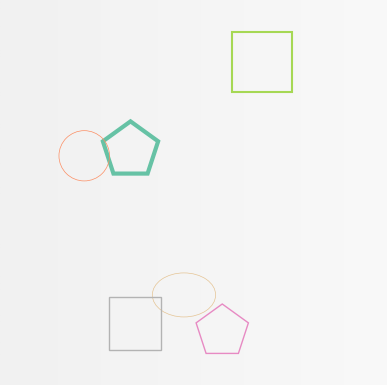[{"shape": "pentagon", "thickness": 3, "radius": 0.37, "center": [0.337, 0.61]}, {"shape": "circle", "thickness": 0.5, "radius": 0.33, "center": [0.217, 0.595]}, {"shape": "pentagon", "thickness": 1, "radius": 0.35, "center": [0.574, 0.139]}, {"shape": "square", "thickness": 1.5, "radius": 0.39, "center": [0.676, 0.838]}, {"shape": "oval", "thickness": 0.5, "radius": 0.41, "center": [0.475, 0.234]}, {"shape": "square", "thickness": 1, "radius": 0.34, "center": [0.348, 0.16]}]